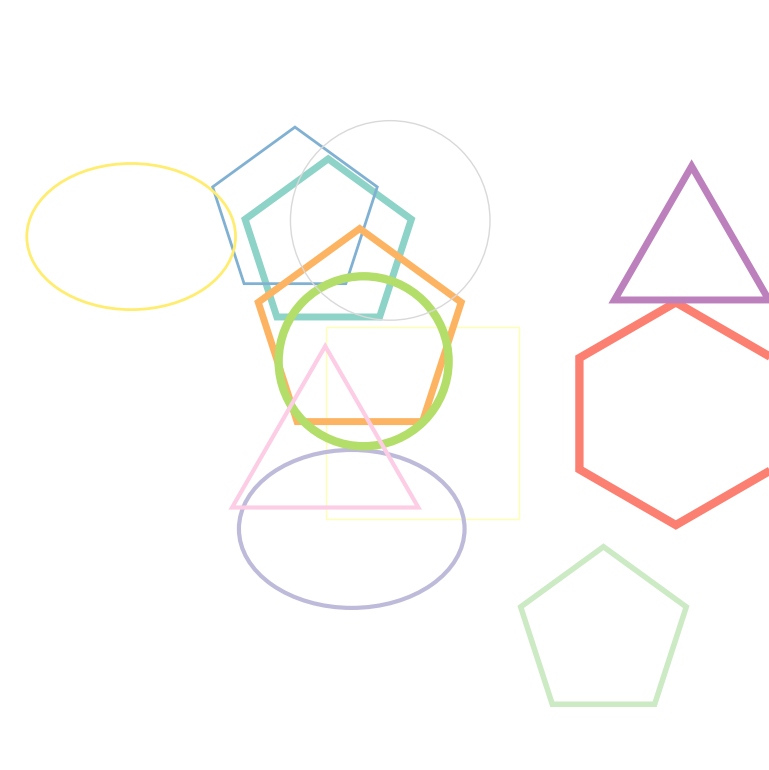[{"shape": "pentagon", "thickness": 2.5, "radius": 0.57, "center": [0.426, 0.68]}, {"shape": "square", "thickness": 0.5, "radius": 0.63, "center": [0.549, 0.451]}, {"shape": "oval", "thickness": 1.5, "radius": 0.73, "center": [0.457, 0.313]}, {"shape": "hexagon", "thickness": 3, "radius": 0.72, "center": [0.878, 0.463]}, {"shape": "pentagon", "thickness": 1, "radius": 0.56, "center": [0.383, 0.723]}, {"shape": "pentagon", "thickness": 2.5, "radius": 0.69, "center": [0.467, 0.565]}, {"shape": "circle", "thickness": 3, "radius": 0.55, "center": [0.472, 0.531]}, {"shape": "triangle", "thickness": 1.5, "radius": 0.7, "center": [0.422, 0.411]}, {"shape": "circle", "thickness": 0.5, "radius": 0.65, "center": [0.507, 0.714]}, {"shape": "triangle", "thickness": 2.5, "radius": 0.58, "center": [0.898, 0.668]}, {"shape": "pentagon", "thickness": 2, "radius": 0.57, "center": [0.784, 0.177]}, {"shape": "oval", "thickness": 1, "radius": 0.68, "center": [0.17, 0.693]}]